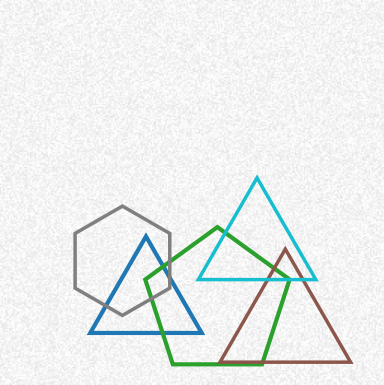[{"shape": "triangle", "thickness": 3, "radius": 0.84, "center": [0.379, 0.219]}, {"shape": "pentagon", "thickness": 3, "radius": 0.99, "center": [0.565, 0.213]}, {"shape": "triangle", "thickness": 2.5, "radius": 0.98, "center": [0.741, 0.157]}, {"shape": "hexagon", "thickness": 2.5, "radius": 0.71, "center": [0.318, 0.323]}, {"shape": "triangle", "thickness": 2.5, "radius": 0.88, "center": [0.668, 0.362]}]